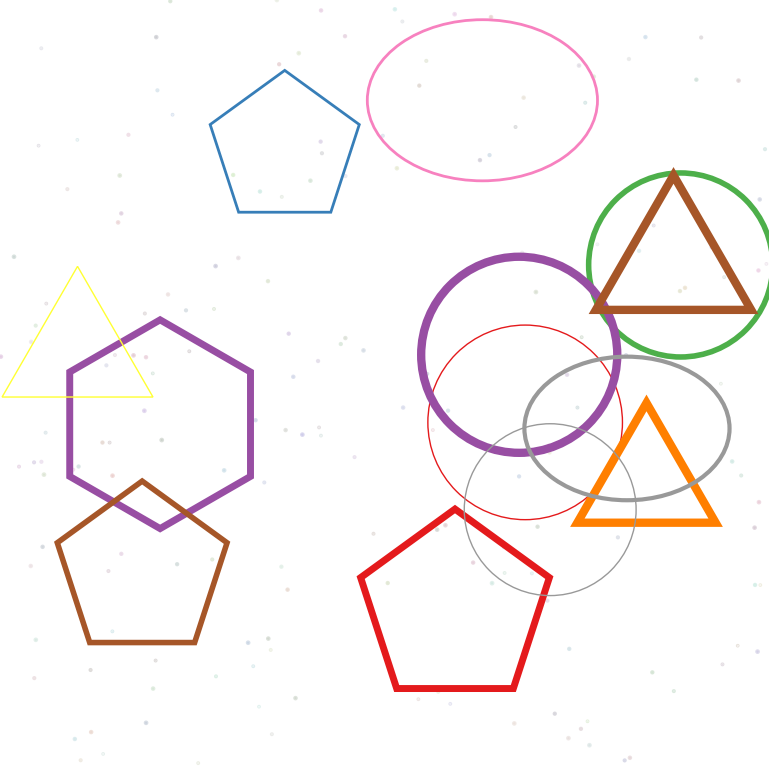[{"shape": "circle", "thickness": 0.5, "radius": 0.63, "center": [0.682, 0.451]}, {"shape": "pentagon", "thickness": 2.5, "radius": 0.64, "center": [0.591, 0.21]}, {"shape": "pentagon", "thickness": 1, "radius": 0.51, "center": [0.37, 0.807]}, {"shape": "circle", "thickness": 2, "radius": 0.6, "center": [0.884, 0.656]}, {"shape": "hexagon", "thickness": 2.5, "radius": 0.68, "center": [0.208, 0.449]}, {"shape": "circle", "thickness": 3, "radius": 0.64, "center": [0.674, 0.539]}, {"shape": "triangle", "thickness": 3, "radius": 0.52, "center": [0.84, 0.373]}, {"shape": "triangle", "thickness": 0.5, "radius": 0.57, "center": [0.101, 0.541]}, {"shape": "pentagon", "thickness": 2, "radius": 0.58, "center": [0.185, 0.259]}, {"shape": "triangle", "thickness": 3, "radius": 0.58, "center": [0.875, 0.656]}, {"shape": "oval", "thickness": 1, "radius": 0.75, "center": [0.626, 0.87]}, {"shape": "oval", "thickness": 1.5, "radius": 0.67, "center": [0.814, 0.444]}, {"shape": "circle", "thickness": 0.5, "radius": 0.56, "center": [0.715, 0.338]}]